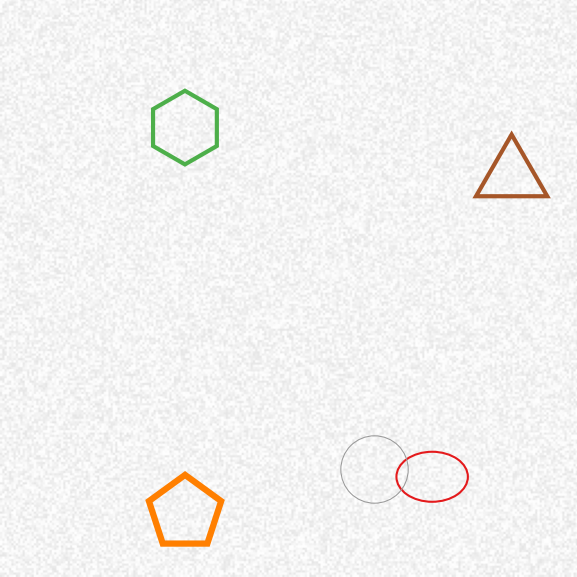[{"shape": "oval", "thickness": 1, "radius": 0.31, "center": [0.748, 0.174]}, {"shape": "hexagon", "thickness": 2, "radius": 0.32, "center": [0.32, 0.778]}, {"shape": "pentagon", "thickness": 3, "radius": 0.33, "center": [0.32, 0.111]}, {"shape": "triangle", "thickness": 2, "radius": 0.36, "center": [0.886, 0.695]}, {"shape": "circle", "thickness": 0.5, "radius": 0.29, "center": [0.649, 0.186]}]